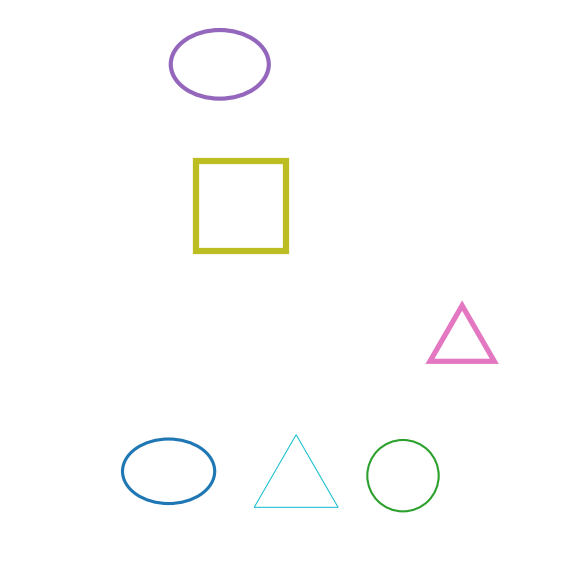[{"shape": "oval", "thickness": 1.5, "radius": 0.4, "center": [0.292, 0.183]}, {"shape": "circle", "thickness": 1, "radius": 0.31, "center": [0.698, 0.175]}, {"shape": "oval", "thickness": 2, "radius": 0.42, "center": [0.381, 0.888]}, {"shape": "triangle", "thickness": 2.5, "radius": 0.32, "center": [0.8, 0.406]}, {"shape": "square", "thickness": 3, "radius": 0.39, "center": [0.417, 0.642]}, {"shape": "triangle", "thickness": 0.5, "radius": 0.42, "center": [0.513, 0.163]}]